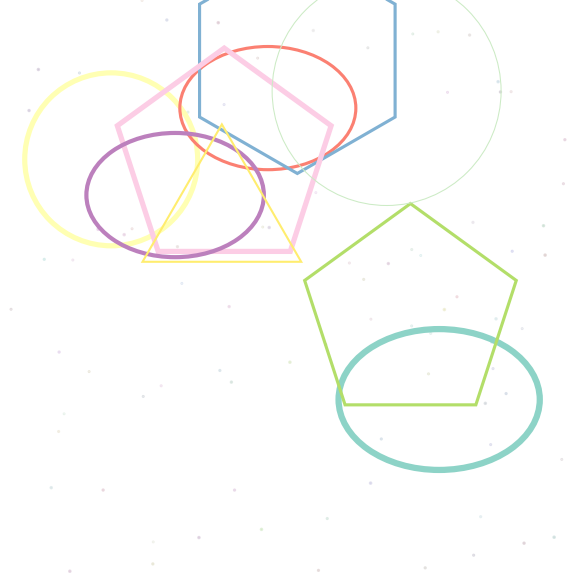[{"shape": "oval", "thickness": 3, "radius": 0.87, "center": [0.76, 0.307]}, {"shape": "circle", "thickness": 2.5, "radius": 0.75, "center": [0.193, 0.723]}, {"shape": "oval", "thickness": 1.5, "radius": 0.76, "center": [0.464, 0.812]}, {"shape": "hexagon", "thickness": 1.5, "radius": 0.98, "center": [0.515, 0.894]}, {"shape": "pentagon", "thickness": 1.5, "radius": 0.96, "center": [0.711, 0.454]}, {"shape": "pentagon", "thickness": 2.5, "radius": 0.97, "center": [0.388, 0.721]}, {"shape": "oval", "thickness": 2, "radius": 0.77, "center": [0.303, 0.661]}, {"shape": "circle", "thickness": 0.5, "radius": 0.99, "center": [0.669, 0.842]}, {"shape": "triangle", "thickness": 1, "radius": 0.79, "center": [0.384, 0.625]}]